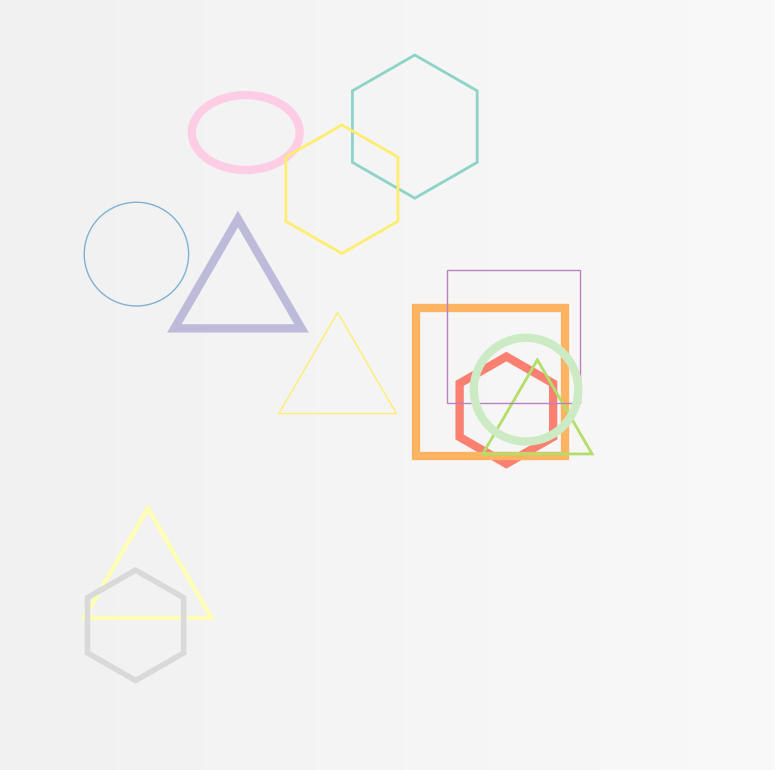[{"shape": "hexagon", "thickness": 1, "radius": 0.46, "center": [0.535, 0.836]}, {"shape": "triangle", "thickness": 1.5, "radius": 0.47, "center": [0.191, 0.245]}, {"shape": "triangle", "thickness": 3, "radius": 0.47, "center": [0.307, 0.621]}, {"shape": "hexagon", "thickness": 3, "radius": 0.35, "center": [0.653, 0.467]}, {"shape": "circle", "thickness": 0.5, "radius": 0.34, "center": [0.176, 0.67]}, {"shape": "square", "thickness": 3, "radius": 0.48, "center": [0.633, 0.504]}, {"shape": "triangle", "thickness": 1, "radius": 0.41, "center": [0.693, 0.451]}, {"shape": "oval", "thickness": 3, "radius": 0.35, "center": [0.317, 0.828]}, {"shape": "hexagon", "thickness": 2, "radius": 0.36, "center": [0.175, 0.188]}, {"shape": "square", "thickness": 0.5, "radius": 0.43, "center": [0.663, 0.563]}, {"shape": "circle", "thickness": 3, "radius": 0.34, "center": [0.679, 0.494]}, {"shape": "triangle", "thickness": 0.5, "radius": 0.44, "center": [0.436, 0.507]}, {"shape": "hexagon", "thickness": 1, "radius": 0.42, "center": [0.441, 0.754]}]